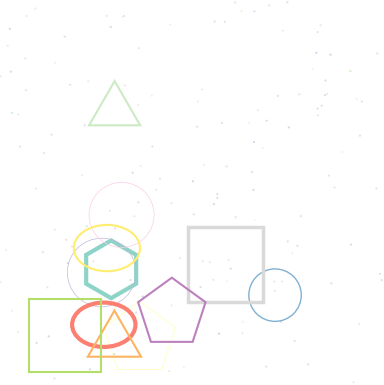[{"shape": "hexagon", "thickness": 3, "radius": 0.37, "center": [0.289, 0.301]}, {"shape": "pentagon", "thickness": 0.5, "radius": 0.49, "center": [0.363, 0.119]}, {"shape": "circle", "thickness": 0.5, "radius": 0.45, "center": [0.264, 0.292]}, {"shape": "oval", "thickness": 3, "radius": 0.41, "center": [0.27, 0.156]}, {"shape": "circle", "thickness": 1, "radius": 0.34, "center": [0.714, 0.233]}, {"shape": "triangle", "thickness": 1.5, "radius": 0.4, "center": [0.297, 0.113]}, {"shape": "square", "thickness": 1.5, "radius": 0.47, "center": [0.168, 0.129]}, {"shape": "circle", "thickness": 0.5, "radius": 0.42, "center": [0.316, 0.442]}, {"shape": "square", "thickness": 2.5, "radius": 0.49, "center": [0.586, 0.313]}, {"shape": "pentagon", "thickness": 1.5, "radius": 0.46, "center": [0.446, 0.187]}, {"shape": "triangle", "thickness": 1.5, "radius": 0.38, "center": [0.298, 0.713]}, {"shape": "oval", "thickness": 1.5, "radius": 0.43, "center": [0.278, 0.356]}]